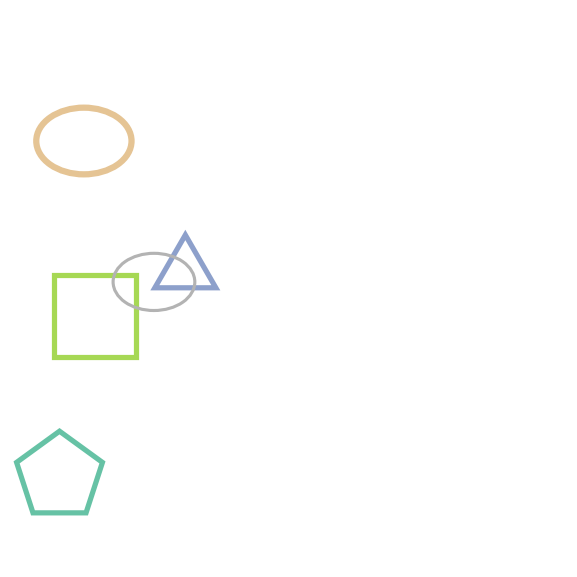[{"shape": "pentagon", "thickness": 2.5, "radius": 0.39, "center": [0.103, 0.174]}, {"shape": "triangle", "thickness": 2.5, "radius": 0.3, "center": [0.321, 0.531]}, {"shape": "square", "thickness": 2.5, "radius": 0.35, "center": [0.164, 0.452]}, {"shape": "oval", "thickness": 3, "radius": 0.41, "center": [0.145, 0.755]}, {"shape": "oval", "thickness": 1.5, "radius": 0.35, "center": [0.267, 0.511]}]